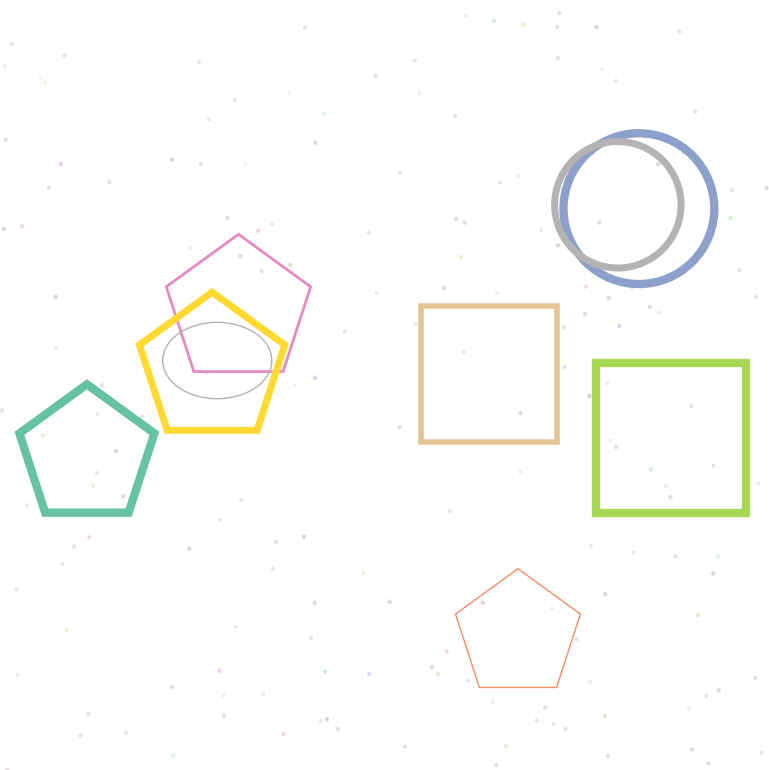[{"shape": "pentagon", "thickness": 3, "radius": 0.46, "center": [0.113, 0.409]}, {"shape": "pentagon", "thickness": 0.5, "radius": 0.43, "center": [0.673, 0.176]}, {"shape": "circle", "thickness": 3, "radius": 0.49, "center": [0.83, 0.729]}, {"shape": "pentagon", "thickness": 1, "radius": 0.49, "center": [0.31, 0.597]}, {"shape": "square", "thickness": 3, "radius": 0.48, "center": [0.871, 0.431]}, {"shape": "pentagon", "thickness": 2.5, "radius": 0.5, "center": [0.276, 0.521]}, {"shape": "square", "thickness": 2, "radius": 0.44, "center": [0.635, 0.515]}, {"shape": "circle", "thickness": 2.5, "radius": 0.41, "center": [0.802, 0.734]}, {"shape": "oval", "thickness": 0.5, "radius": 0.35, "center": [0.282, 0.532]}]